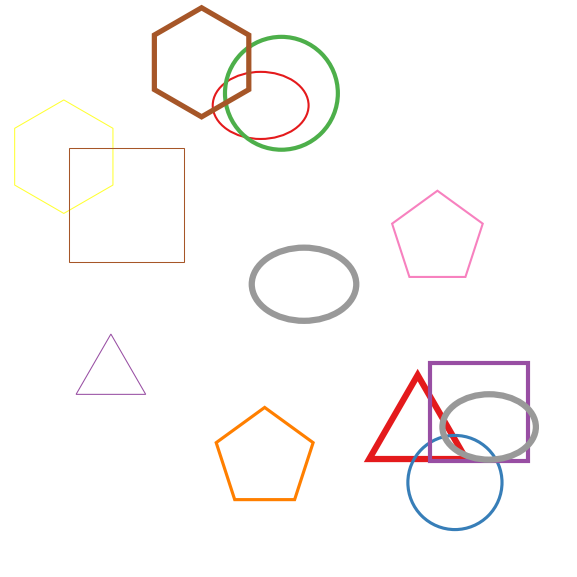[{"shape": "oval", "thickness": 1, "radius": 0.42, "center": [0.451, 0.817]}, {"shape": "triangle", "thickness": 3, "radius": 0.48, "center": [0.723, 0.253]}, {"shape": "circle", "thickness": 1.5, "radius": 0.41, "center": [0.788, 0.164]}, {"shape": "circle", "thickness": 2, "radius": 0.49, "center": [0.487, 0.838]}, {"shape": "square", "thickness": 2, "radius": 0.43, "center": [0.83, 0.286]}, {"shape": "triangle", "thickness": 0.5, "radius": 0.35, "center": [0.192, 0.351]}, {"shape": "pentagon", "thickness": 1.5, "radius": 0.44, "center": [0.458, 0.205]}, {"shape": "hexagon", "thickness": 0.5, "radius": 0.49, "center": [0.11, 0.728]}, {"shape": "square", "thickness": 0.5, "radius": 0.5, "center": [0.219, 0.644]}, {"shape": "hexagon", "thickness": 2.5, "radius": 0.47, "center": [0.349, 0.891]}, {"shape": "pentagon", "thickness": 1, "radius": 0.41, "center": [0.757, 0.586]}, {"shape": "oval", "thickness": 3, "radius": 0.4, "center": [0.847, 0.26]}, {"shape": "oval", "thickness": 3, "radius": 0.45, "center": [0.526, 0.507]}]